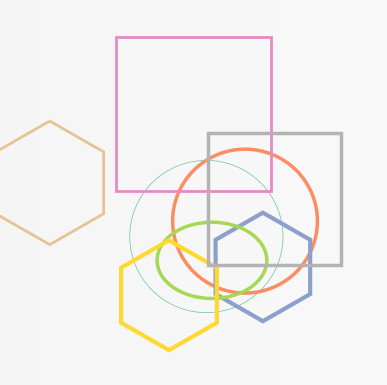[{"shape": "circle", "thickness": 0.5, "radius": 0.99, "center": [0.533, 0.386]}, {"shape": "circle", "thickness": 2.5, "radius": 0.93, "center": [0.632, 0.426]}, {"shape": "hexagon", "thickness": 3, "radius": 0.7, "center": [0.678, 0.307]}, {"shape": "square", "thickness": 2, "radius": 1.0, "center": [0.499, 0.704]}, {"shape": "oval", "thickness": 2.5, "radius": 0.71, "center": [0.547, 0.324]}, {"shape": "hexagon", "thickness": 3, "radius": 0.71, "center": [0.436, 0.233]}, {"shape": "hexagon", "thickness": 2, "radius": 0.8, "center": [0.128, 0.525]}, {"shape": "square", "thickness": 2.5, "radius": 0.86, "center": [0.708, 0.483]}]